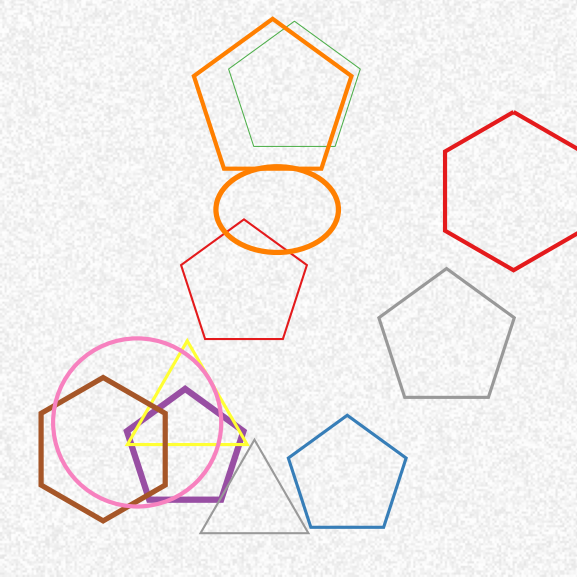[{"shape": "hexagon", "thickness": 2, "radius": 0.69, "center": [0.889, 0.668]}, {"shape": "pentagon", "thickness": 1, "radius": 0.57, "center": [0.422, 0.505]}, {"shape": "pentagon", "thickness": 1.5, "radius": 0.54, "center": [0.601, 0.173]}, {"shape": "pentagon", "thickness": 0.5, "radius": 0.6, "center": [0.51, 0.843]}, {"shape": "pentagon", "thickness": 3, "radius": 0.53, "center": [0.321, 0.22]}, {"shape": "pentagon", "thickness": 2, "radius": 0.72, "center": [0.472, 0.823]}, {"shape": "oval", "thickness": 2.5, "radius": 0.53, "center": [0.48, 0.636]}, {"shape": "triangle", "thickness": 1.5, "radius": 0.6, "center": [0.324, 0.289]}, {"shape": "hexagon", "thickness": 2.5, "radius": 0.62, "center": [0.179, 0.221]}, {"shape": "circle", "thickness": 2, "radius": 0.73, "center": [0.238, 0.268]}, {"shape": "triangle", "thickness": 1, "radius": 0.54, "center": [0.441, 0.13]}, {"shape": "pentagon", "thickness": 1.5, "radius": 0.62, "center": [0.773, 0.411]}]